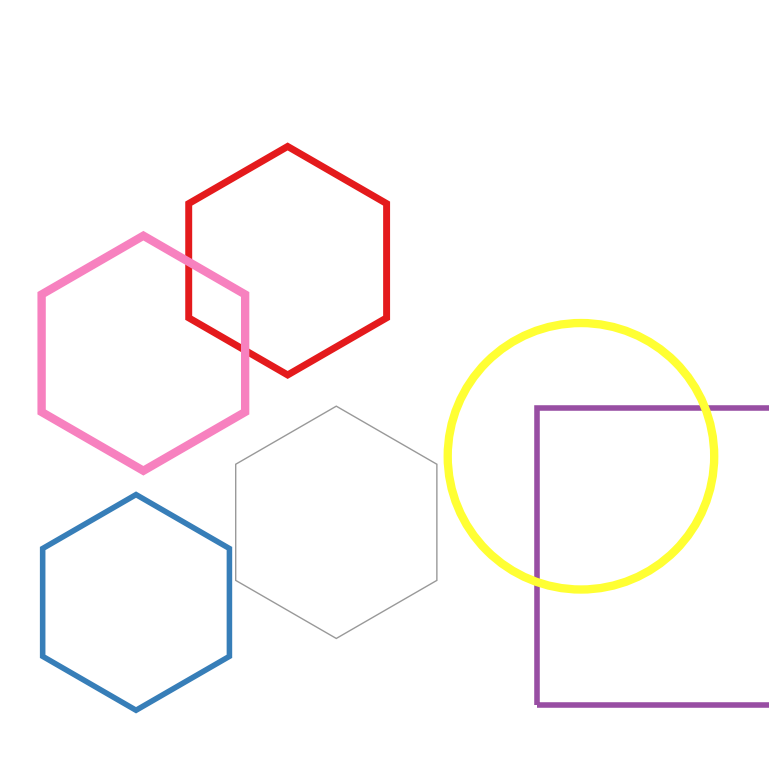[{"shape": "hexagon", "thickness": 2.5, "radius": 0.74, "center": [0.374, 0.661]}, {"shape": "hexagon", "thickness": 2, "radius": 0.7, "center": [0.177, 0.218]}, {"shape": "square", "thickness": 2, "radius": 0.96, "center": [0.89, 0.278]}, {"shape": "circle", "thickness": 3, "radius": 0.87, "center": [0.754, 0.407]}, {"shape": "hexagon", "thickness": 3, "radius": 0.76, "center": [0.186, 0.541]}, {"shape": "hexagon", "thickness": 0.5, "radius": 0.75, "center": [0.437, 0.322]}]